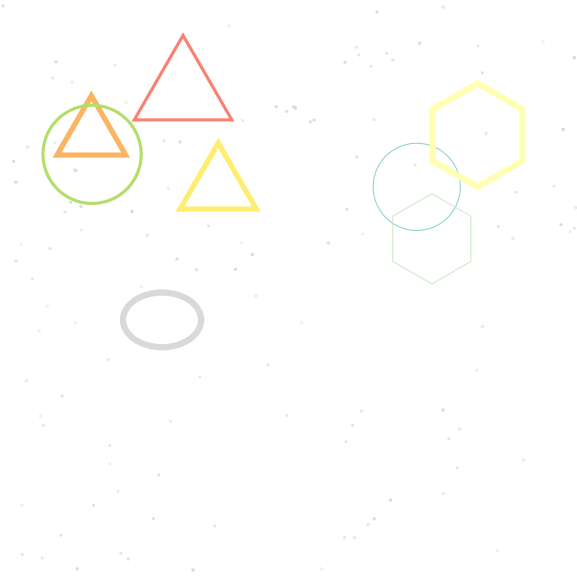[{"shape": "circle", "thickness": 0.5, "radius": 0.38, "center": [0.722, 0.676]}, {"shape": "hexagon", "thickness": 3, "radius": 0.45, "center": [0.827, 0.765]}, {"shape": "triangle", "thickness": 1.5, "radius": 0.49, "center": [0.317, 0.84]}, {"shape": "triangle", "thickness": 2.5, "radius": 0.34, "center": [0.158, 0.765]}, {"shape": "circle", "thickness": 1.5, "radius": 0.43, "center": [0.159, 0.732]}, {"shape": "oval", "thickness": 3, "radius": 0.34, "center": [0.281, 0.445]}, {"shape": "hexagon", "thickness": 0.5, "radius": 0.39, "center": [0.748, 0.586]}, {"shape": "triangle", "thickness": 2.5, "radius": 0.38, "center": [0.378, 0.675]}]